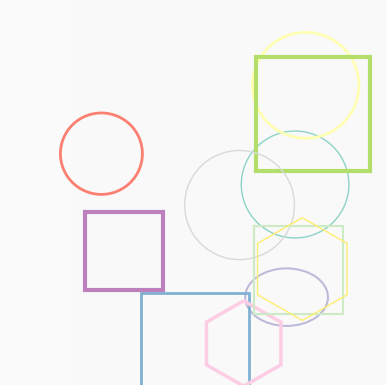[{"shape": "circle", "thickness": 1, "radius": 0.69, "center": [0.761, 0.521]}, {"shape": "circle", "thickness": 2, "radius": 0.69, "center": [0.789, 0.778]}, {"shape": "oval", "thickness": 1.5, "radius": 0.53, "center": [0.74, 0.228]}, {"shape": "circle", "thickness": 2, "radius": 0.53, "center": [0.262, 0.601]}, {"shape": "square", "thickness": 2, "radius": 0.7, "center": [0.504, 0.1]}, {"shape": "square", "thickness": 3, "radius": 0.74, "center": [0.807, 0.704]}, {"shape": "hexagon", "thickness": 2.5, "radius": 0.55, "center": [0.629, 0.108]}, {"shape": "circle", "thickness": 1, "radius": 0.71, "center": [0.618, 0.467]}, {"shape": "square", "thickness": 3, "radius": 0.5, "center": [0.321, 0.348]}, {"shape": "square", "thickness": 1.5, "radius": 0.57, "center": [0.77, 0.299]}, {"shape": "hexagon", "thickness": 1, "radius": 0.67, "center": [0.78, 0.301]}]